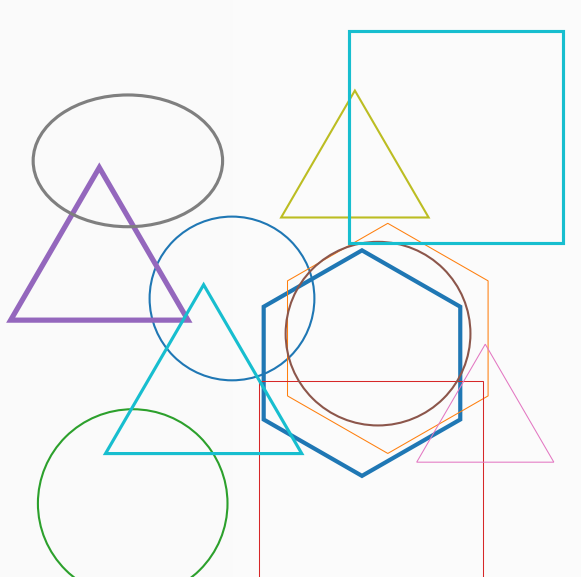[{"shape": "hexagon", "thickness": 2, "radius": 0.98, "center": [0.623, 0.37]}, {"shape": "circle", "thickness": 1, "radius": 0.71, "center": [0.399, 0.482]}, {"shape": "hexagon", "thickness": 0.5, "radius": 1.0, "center": [0.667, 0.413]}, {"shape": "circle", "thickness": 1, "radius": 0.82, "center": [0.228, 0.127]}, {"shape": "square", "thickness": 0.5, "radius": 0.96, "center": [0.638, 0.147]}, {"shape": "triangle", "thickness": 2.5, "radius": 0.88, "center": [0.171, 0.533]}, {"shape": "circle", "thickness": 1, "radius": 0.79, "center": [0.65, 0.421]}, {"shape": "triangle", "thickness": 0.5, "radius": 0.68, "center": [0.835, 0.267]}, {"shape": "oval", "thickness": 1.5, "radius": 0.81, "center": [0.22, 0.721]}, {"shape": "triangle", "thickness": 1, "radius": 0.73, "center": [0.611, 0.696]}, {"shape": "square", "thickness": 1.5, "radius": 0.92, "center": [0.785, 0.762]}, {"shape": "triangle", "thickness": 1.5, "radius": 0.97, "center": [0.35, 0.311]}]